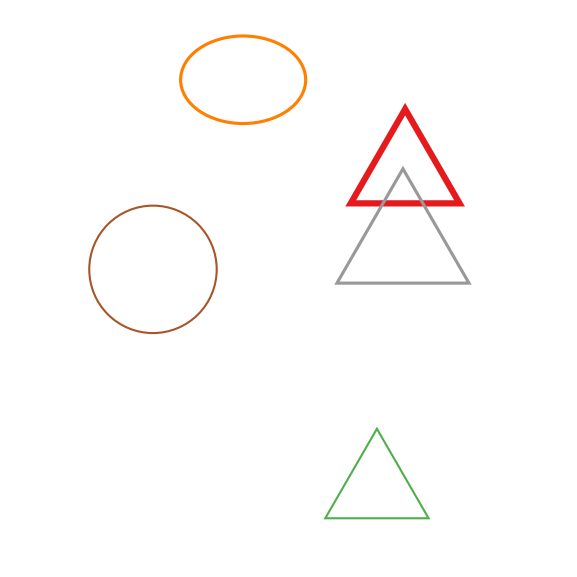[{"shape": "triangle", "thickness": 3, "radius": 0.54, "center": [0.702, 0.701]}, {"shape": "triangle", "thickness": 1, "radius": 0.52, "center": [0.653, 0.153]}, {"shape": "oval", "thickness": 1.5, "radius": 0.54, "center": [0.421, 0.861]}, {"shape": "circle", "thickness": 1, "radius": 0.55, "center": [0.265, 0.533]}, {"shape": "triangle", "thickness": 1.5, "radius": 0.66, "center": [0.698, 0.575]}]